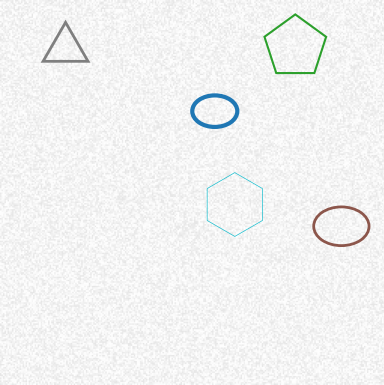[{"shape": "oval", "thickness": 3, "radius": 0.29, "center": [0.558, 0.711]}, {"shape": "pentagon", "thickness": 1.5, "radius": 0.42, "center": [0.767, 0.878]}, {"shape": "oval", "thickness": 2, "radius": 0.36, "center": [0.887, 0.412]}, {"shape": "triangle", "thickness": 2, "radius": 0.34, "center": [0.17, 0.874]}, {"shape": "hexagon", "thickness": 0.5, "radius": 0.41, "center": [0.61, 0.469]}]